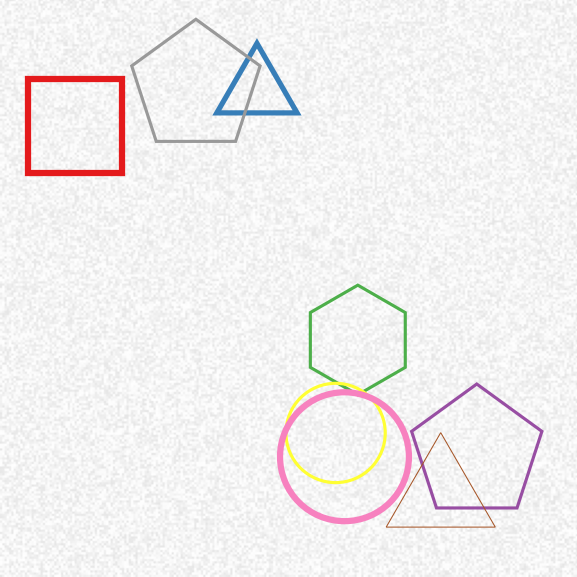[{"shape": "square", "thickness": 3, "radius": 0.41, "center": [0.13, 0.78]}, {"shape": "triangle", "thickness": 2.5, "radius": 0.4, "center": [0.445, 0.844]}, {"shape": "hexagon", "thickness": 1.5, "radius": 0.47, "center": [0.62, 0.41]}, {"shape": "pentagon", "thickness": 1.5, "radius": 0.59, "center": [0.826, 0.216]}, {"shape": "circle", "thickness": 1.5, "radius": 0.43, "center": [0.581, 0.249]}, {"shape": "triangle", "thickness": 0.5, "radius": 0.55, "center": [0.763, 0.141]}, {"shape": "circle", "thickness": 3, "radius": 0.56, "center": [0.597, 0.208]}, {"shape": "pentagon", "thickness": 1.5, "radius": 0.58, "center": [0.339, 0.849]}]